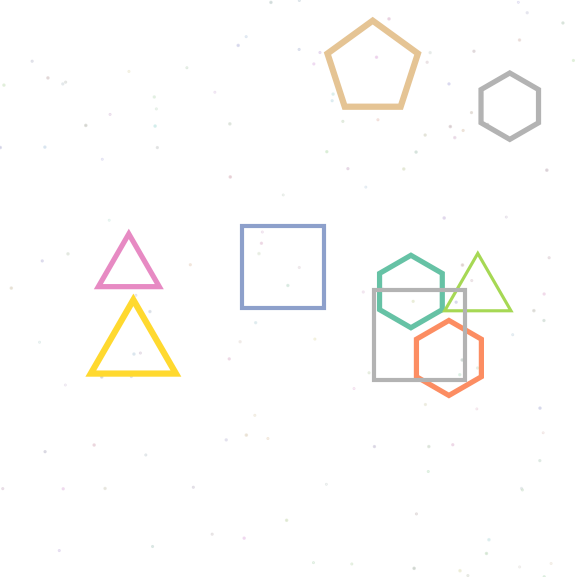[{"shape": "hexagon", "thickness": 2.5, "radius": 0.31, "center": [0.712, 0.494]}, {"shape": "hexagon", "thickness": 2.5, "radius": 0.32, "center": [0.777, 0.379]}, {"shape": "square", "thickness": 2, "radius": 0.35, "center": [0.49, 0.536]}, {"shape": "triangle", "thickness": 2.5, "radius": 0.3, "center": [0.223, 0.533]}, {"shape": "triangle", "thickness": 1.5, "radius": 0.33, "center": [0.827, 0.494]}, {"shape": "triangle", "thickness": 3, "radius": 0.43, "center": [0.231, 0.395]}, {"shape": "pentagon", "thickness": 3, "radius": 0.41, "center": [0.645, 0.881]}, {"shape": "hexagon", "thickness": 2.5, "radius": 0.29, "center": [0.883, 0.815]}, {"shape": "square", "thickness": 2, "radius": 0.39, "center": [0.727, 0.419]}]